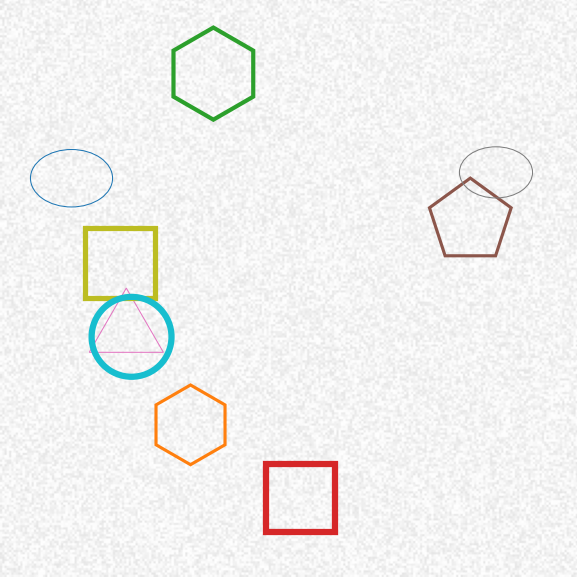[{"shape": "oval", "thickness": 0.5, "radius": 0.36, "center": [0.124, 0.691]}, {"shape": "hexagon", "thickness": 1.5, "radius": 0.35, "center": [0.33, 0.263]}, {"shape": "hexagon", "thickness": 2, "radius": 0.4, "center": [0.369, 0.872]}, {"shape": "square", "thickness": 3, "radius": 0.3, "center": [0.521, 0.137]}, {"shape": "pentagon", "thickness": 1.5, "radius": 0.37, "center": [0.814, 0.616]}, {"shape": "triangle", "thickness": 0.5, "radius": 0.37, "center": [0.219, 0.426]}, {"shape": "oval", "thickness": 0.5, "radius": 0.32, "center": [0.859, 0.701]}, {"shape": "square", "thickness": 2.5, "radius": 0.31, "center": [0.208, 0.544]}, {"shape": "circle", "thickness": 3, "radius": 0.35, "center": [0.228, 0.416]}]